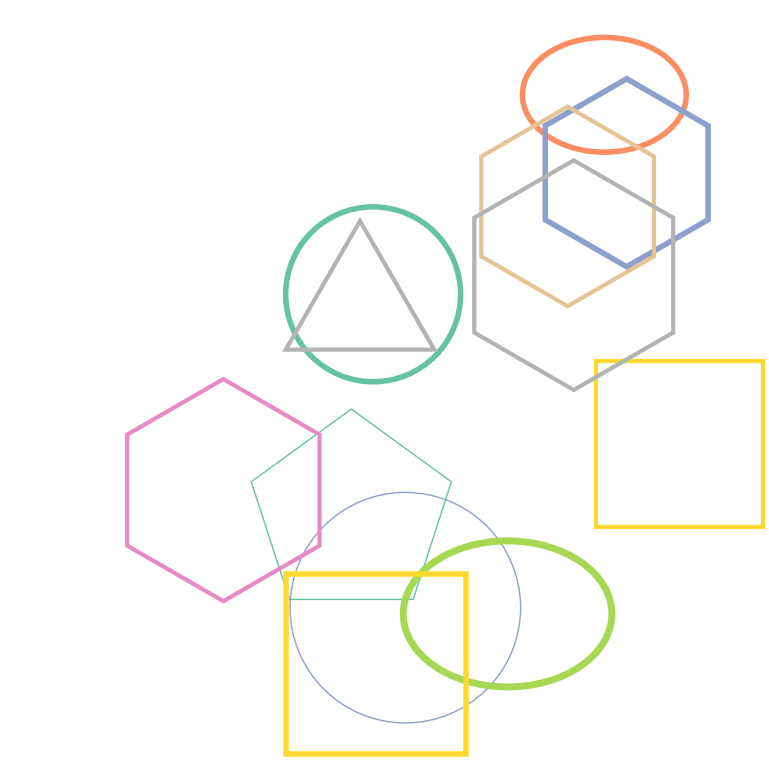[{"shape": "circle", "thickness": 2, "radius": 0.57, "center": [0.485, 0.618]}, {"shape": "pentagon", "thickness": 0.5, "radius": 0.68, "center": [0.456, 0.332]}, {"shape": "oval", "thickness": 2, "radius": 0.53, "center": [0.785, 0.877]}, {"shape": "circle", "thickness": 0.5, "radius": 0.75, "center": [0.526, 0.211]}, {"shape": "hexagon", "thickness": 2, "radius": 0.61, "center": [0.814, 0.776]}, {"shape": "hexagon", "thickness": 1.5, "radius": 0.72, "center": [0.29, 0.363]}, {"shape": "oval", "thickness": 2.5, "radius": 0.68, "center": [0.659, 0.203]}, {"shape": "square", "thickness": 2, "radius": 0.59, "center": [0.488, 0.137]}, {"shape": "square", "thickness": 1.5, "radius": 0.54, "center": [0.883, 0.423]}, {"shape": "hexagon", "thickness": 1.5, "radius": 0.65, "center": [0.737, 0.732]}, {"shape": "triangle", "thickness": 1.5, "radius": 0.56, "center": [0.468, 0.602]}, {"shape": "hexagon", "thickness": 1.5, "radius": 0.75, "center": [0.745, 0.643]}]